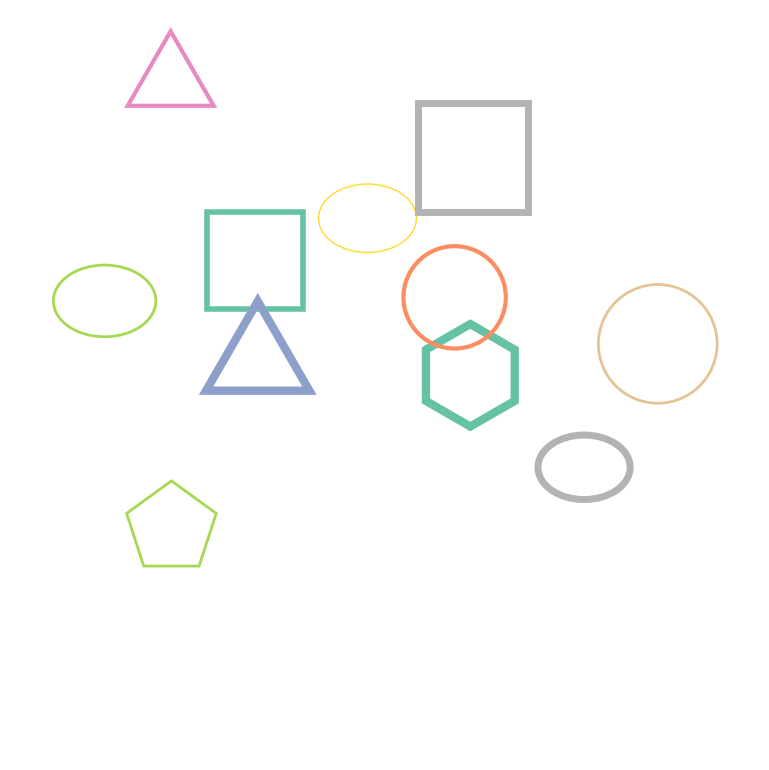[{"shape": "square", "thickness": 2, "radius": 0.31, "center": [0.331, 0.662]}, {"shape": "hexagon", "thickness": 3, "radius": 0.33, "center": [0.611, 0.513]}, {"shape": "circle", "thickness": 1.5, "radius": 0.33, "center": [0.59, 0.614]}, {"shape": "triangle", "thickness": 3, "radius": 0.39, "center": [0.335, 0.531]}, {"shape": "triangle", "thickness": 1.5, "radius": 0.32, "center": [0.222, 0.895]}, {"shape": "oval", "thickness": 1, "radius": 0.33, "center": [0.136, 0.609]}, {"shape": "pentagon", "thickness": 1, "radius": 0.31, "center": [0.223, 0.314]}, {"shape": "oval", "thickness": 0.5, "radius": 0.32, "center": [0.477, 0.717]}, {"shape": "circle", "thickness": 1, "radius": 0.39, "center": [0.854, 0.553]}, {"shape": "oval", "thickness": 2.5, "radius": 0.3, "center": [0.759, 0.393]}, {"shape": "square", "thickness": 2.5, "radius": 0.36, "center": [0.615, 0.795]}]